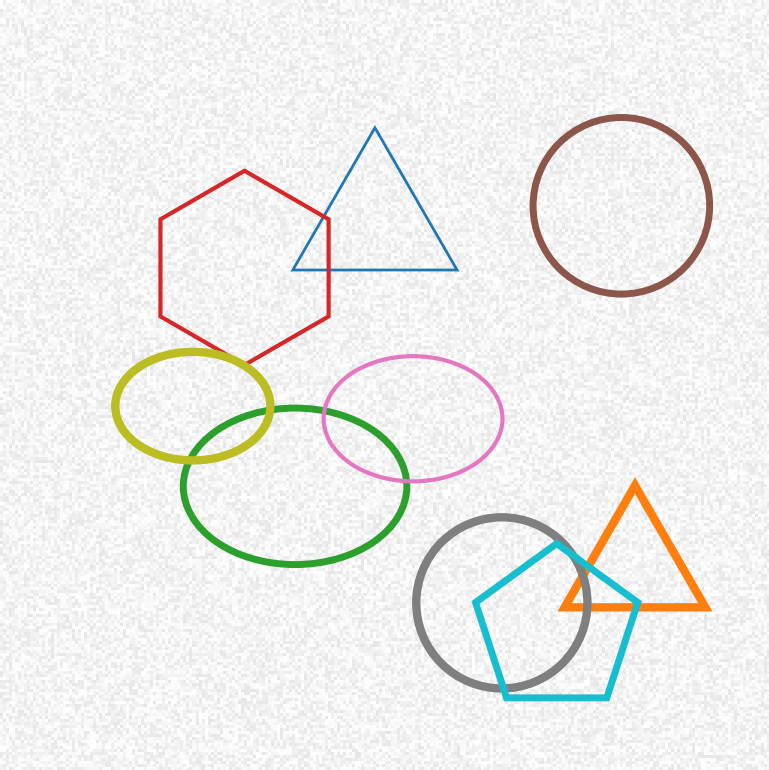[{"shape": "triangle", "thickness": 1, "radius": 0.62, "center": [0.487, 0.711]}, {"shape": "triangle", "thickness": 3, "radius": 0.53, "center": [0.825, 0.264]}, {"shape": "oval", "thickness": 2.5, "radius": 0.73, "center": [0.383, 0.368]}, {"shape": "hexagon", "thickness": 1.5, "radius": 0.63, "center": [0.318, 0.652]}, {"shape": "circle", "thickness": 2.5, "radius": 0.57, "center": [0.807, 0.733]}, {"shape": "oval", "thickness": 1.5, "radius": 0.58, "center": [0.536, 0.456]}, {"shape": "circle", "thickness": 3, "radius": 0.56, "center": [0.652, 0.217]}, {"shape": "oval", "thickness": 3, "radius": 0.5, "center": [0.25, 0.473]}, {"shape": "pentagon", "thickness": 2.5, "radius": 0.55, "center": [0.723, 0.183]}]